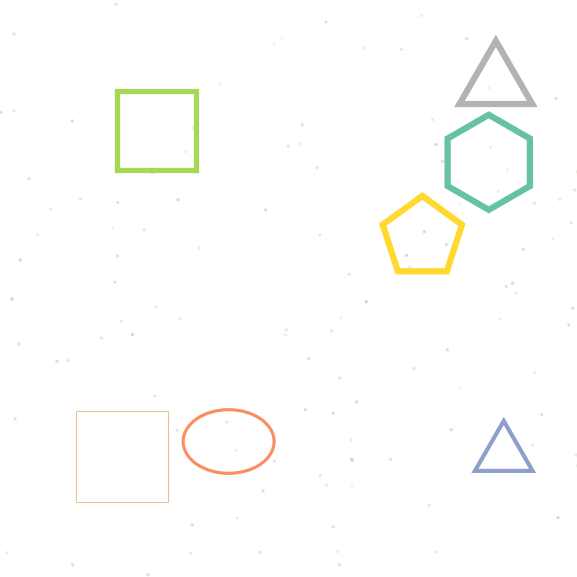[{"shape": "hexagon", "thickness": 3, "radius": 0.41, "center": [0.846, 0.718]}, {"shape": "oval", "thickness": 1.5, "radius": 0.39, "center": [0.396, 0.235]}, {"shape": "triangle", "thickness": 2, "radius": 0.29, "center": [0.872, 0.213]}, {"shape": "square", "thickness": 2.5, "radius": 0.34, "center": [0.271, 0.773]}, {"shape": "pentagon", "thickness": 3, "radius": 0.36, "center": [0.731, 0.588]}, {"shape": "square", "thickness": 0.5, "radius": 0.4, "center": [0.211, 0.208]}, {"shape": "triangle", "thickness": 3, "radius": 0.36, "center": [0.859, 0.855]}]